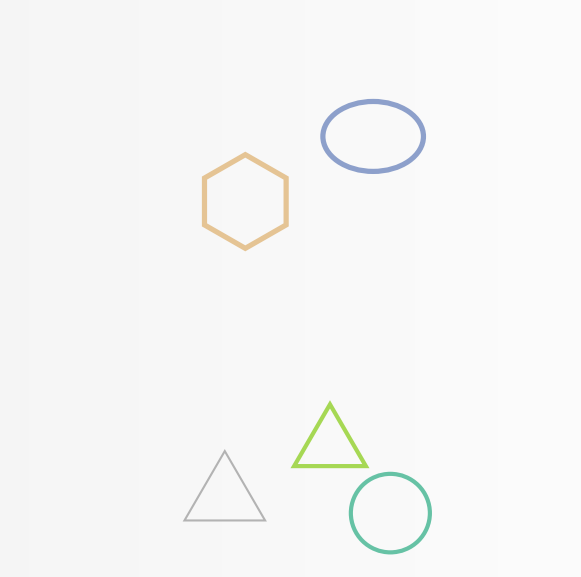[{"shape": "circle", "thickness": 2, "radius": 0.34, "center": [0.672, 0.111]}, {"shape": "oval", "thickness": 2.5, "radius": 0.43, "center": [0.642, 0.763]}, {"shape": "triangle", "thickness": 2, "radius": 0.36, "center": [0.568, 0.228]}, {"shape": "hexagon", "thickness": 2.5, "radius": 0.41, "center": [0.422, 0.65]}, {"shape": "triangle", "thickness": 1, "radius": 0.4, "center": [0.387, 0.138]}]